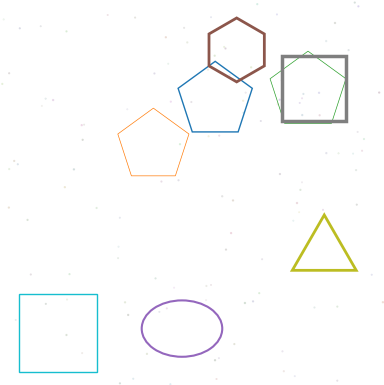[{"shape": "pentagon", "thickness": 1, "radius": 0.51, "center": [0.559, 0.739]}, {"shape": "pentagon", "thickness": 0.5, "radius": 0.49, "center": [0.398, 0.622]}, {"shape": "pentagon", "thickness": 0.5, "radius": 0.52, "center": [0.8, 0.763]}, {"shape": "oval", "thickness": 1.5, "radius": 0.52, "center": [0.473, 0.147]}, {"shape": "hexagon", "thickness": 2, "radius": 0.41, "center": [0.615, 0.87]}, {"shape": "square", "thickness": 2.5, "radius": 0.42, "center": [0.816, 0.77]}, {"shape": "triangle", "thickness": 2, "radius": 0.48, "center": [0.842, 0.346]}, {"shape": "square", "thickness": 1, "radius": 0.51, "center": [0.15, 0.135]}]